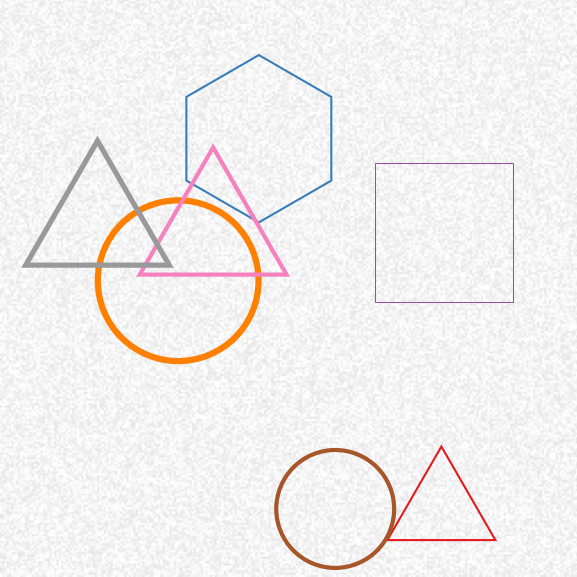[{"shape": "triangle", "thickness": 1, "radius": 0.54, "center": [0.764, 0.118]}, {"shape": "hexagon", "thickness": 1, "radius": 0.72, "center": [0.448, 0.759]}, {"shape": "square", "thickness": 0.5, "radius": 0.6, "center": [0.769, 0.597]}, {"shape": "circle", "thickness": 3, "radius": 0.7, "center": [0.309, 0.513]}, {"shape": "circle", "thickness": 2, "radius": 0.51, "center": [0.58, 0.118]}, {"shape": "triangle", "thickness": 2, "radius": 0.73, "center": [0.369, 0.597]}, {"shape": "triangle", "thickness": 2.5, "radius": 0.72, "center": [0.169, 0.612]}]